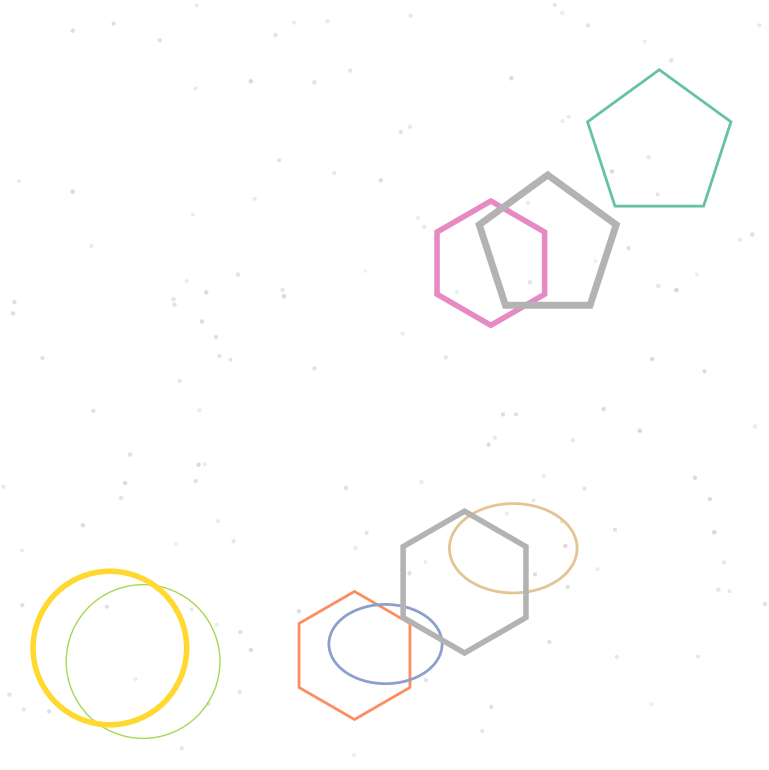[{"shape": "pentagon", "thickness": 1, "radius": 0.49, "center": [0.856, 0.811]}, {"shape": "hexagon", "thickness": 1, "radius": 0.42, "center": [0.46, 0.149]}, {"shape": "oval", "thickness": 1, "radius": 0.37, "center": [0.501, 0.164]}, {"shape": "hexagon", "thickness": 2, "radius": 0.4, "center": [0.637, 0.658]}, {"shape": "circle", "thickness": 0.5, "radius": 0.5, "center": [0.186, 0.141]}, {"shape": "circle", "thickness": 2, "radius": 0.5, "center": [0.143, 0.158]}, {"shape": "oval", "thickness": 1, "radius": 0.41, "center": [0.667, 0.288]}, {"shape": "hexagon", "thickness": 2, "radius": 0.46, "center": [0.603, 0.244]}, {"shape": "pentagon", "thickness": 2.5, "radius": 0.47, "center": [0.711, 0.679]}]